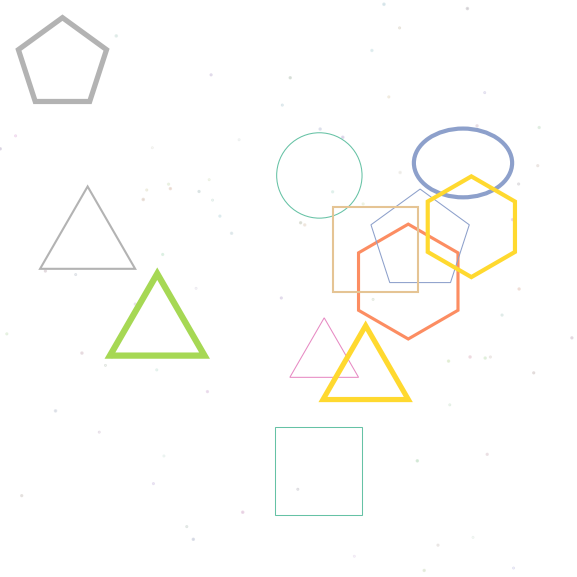[{"shape": "square", "thickness": 0.5, "radius": 0.38, "center": [0.552, 0.183]}, {"shape": "circle", "thickness": 0.5, "radius": 0.37, "center": [0.553, 0.695]}, {"shape": "hexagon", "thickness": 1.5, "radius": 0.5, "center": [0.707, 0.512]}, {"shape": "pentagon", "thickness": 0.5, "radius": 0.45, "center": [0.727, 0.582]}, {"shape": "oval", "thickness": 2, "radius": 0.43, "center": [0.802, 0.717]}, {"shape": "triangle", "thickness": 0.5, "radius": 0.34, "center": [0.561, 0.38]}, {"shape": "triangle", "thickness": 3, "radius": 0.47, "center": [0.272, 0.431]}, {"shape": "hexagon", "thickness": 2, "radius": 0.44, "center": [0.816, 0.607]}, {"shape": "triangle", "thickness": 2.5, "radius": 0.43, "center": [0.633, 0.35]}, {"shape": "square", "thickness": 1, "radius": 0.37, "center": [0.65, 0.567]}, {"shape": "triangle", "thickness": 1, "radius": 0.48, "center": [0.152, 0.581]}, {"shape": "pentagon", "thickness": 2.5, "radius": 0.4, "center": [0.108, 0.888]}]